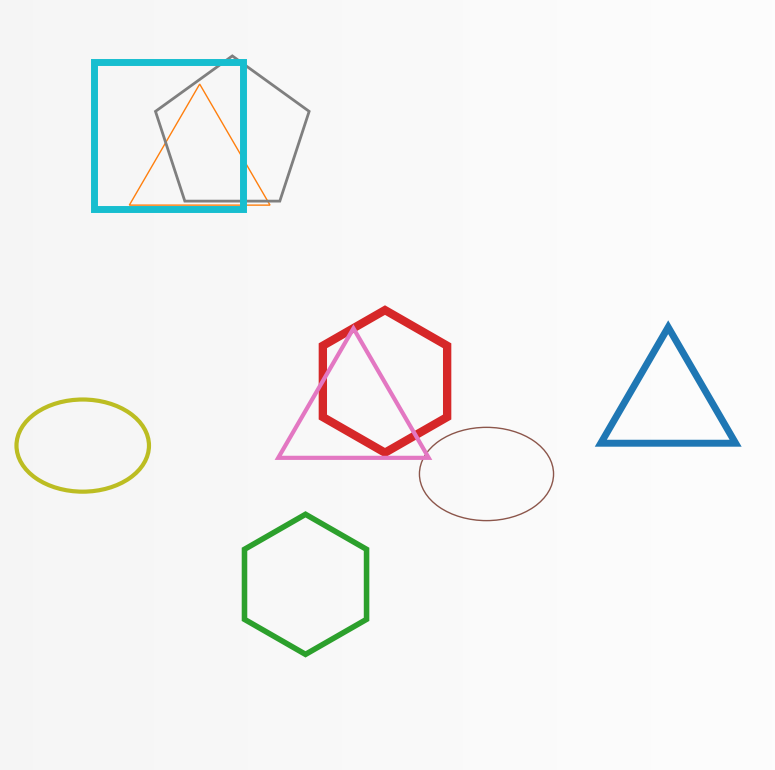[{"shape": "triangle", "thickness": 2.5, "radius": 0.5, "center": [0.862, 0.475]}, {"shape": "triangle", "thickness": 0.5, "radius": 0.52, "center": [0.258, 0.786]}, {"shape": "hexagon", "thickness": 2, "radius": 0.45, "center": [0.394, 0.241]}, {"shape": "hexagon", "thickness": 3, "radius": 0.46, "center": [0.497, 0.505]}, {"shape": "oval", "thickness": 0.5, "radius": 0.43, "center": [0.628, 0.384]}, {"shape": "triangle", "thickness": 1.5, "radius": 0.56, "center": [0.456, 0.461]}, {"shape": "pentagon", "thickness": 1, "radius": 0.52, "center": [0.3, 0.823]}, {"shape": "oval", "thickness": 1.5, "radius": 0.43, "center": [0.107, 0.421]}, {"shape": "square", "thickness": 2.5, "radius": 0.48, "center": [0.218, 0.824]}]